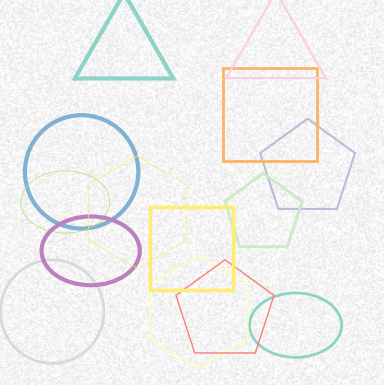[{"shape": "triangle", "thickness": 3, "radius": 0.74, "center": [0.322, 0.87]}, {"shape": "oval", "thickness": 2, "radius": 0.6, "center": [0.768, 0.155]}, {"shape": "hexagon", "thickness": 1, "radius": 0.73, "center": [0.517, 0.19]}, {"shape": "pentagon", "thickness": 1.5, "radius": 0.65, "center": [0.799, 0.562]}, {"shape": "pentagon", "thickness": 1, "radius": 0.67, "center": [0.584, 0.191]}, {"shape": "circle", "thickness": 3, "radius": 0.74, "center": [0.212, 0.554]}, {"shape": "square", "thickness": 2, "radius": 0.61, "center": [0.702, 0.703]}, {"shape": "oval", "thickness": 0.5, "radius": 0.58, "center": [0.17, 0.476]}, {"shape": "triangle", "thickness": 1.5, "radius": 0.75, "center": [0.717, 0.872]}, {"shape": "circle", "thickness": 2, "radius": 0.67, "center": [0.136, 0.191]}, {"shape": "oval", "thickness": 3, "radius": 0.64, "center": [0.235, 0.348]}, {"shape": "pentagon", "thickness": 2, "radius": 0.53, "center": [0.684, 0.445]}, {"shape": "hexagon", "thickness": 0.5, "radius": 0.73, "center": [0.357, 0.449]}, {"shape": "square", "thickness": 2.5, "radius": 0.54, "center": [0.497, 0.355]}]